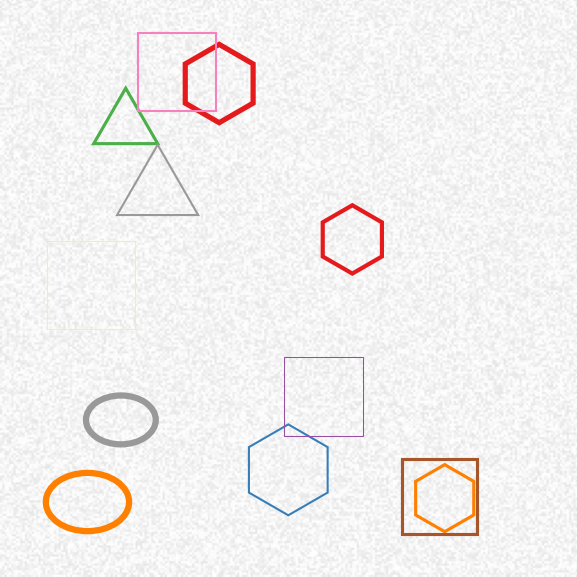[{"shape": "hexagon", "thickness": 2.5, "radius": 0.34, "center": [0.38, 0.854]}, {"shape": "hexagon", "thickness": 2, "radius": 0.3, "center": [0.61, 0.585]}, {"shape": "hexagon", "thickness": 1, "radius": 0.39, "center": [0.499, 0.186]}, {"shape": "triangle", "thickness": 1.5, "radius": 0.32, "center": [0.218, 0.782]}, {"shape": "square", "thickness": 0.5, "radius": 0.34, "center": [0.56, 0.312]}, {"shape": "oval", "thickness": 3, "radius": 0.36, "center": [0.151, 0.13]}, {"shape": "hexagon", "thickness": 1.5, "radius": 0.29, "center": [0.77, 0.136]}, {"shape": "square", "thickness": 0.5, "radius": 0.38, "center": [0.158, 0.506]}, {"shape": "square", "thickness": 1.5, "radius": 0.32, "center": [0.76, 0.139]}, {"shape": "square", "thickness": 1, "radius": 0.34, "center": [0.306, 0.875]}, {"shape": "oval", "thickness": 3, "radius": 0.3, "center": [0.209, 0.272]}, {"shape": "triangle", "thickness": 1, "radius": 0.41, "center": [0.273, 0.667]}]